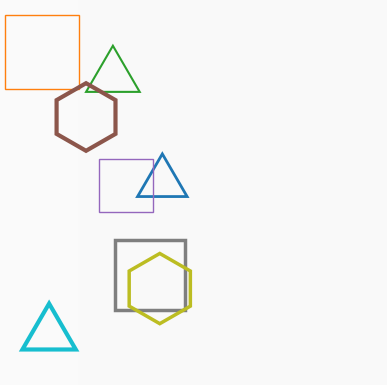[{"shape": "triangle", "thickness": 2, "radius": 0.37, "center": [0.419, 0.526]}, {"shape": "square", "thickness": 1, "radius": 0.48, "center": [0.107, 0.866]}, {"shape": "triangle", "thickness": 1.5, "radius": 0.4, "center": [0.291, 0.801]}, {"shape": "square", "thickness": 1, "radius": 0.34, "center": [0.325, 0.517]}, {"shape": "hexagon", "thickness": 3, "radius": 0.44, "center": [0.222, 0.696]}, {"shape": "square", "thickness": 2.5, "radius": 0.45, "center": [0.388, 0.285]}, {"shape": "hexagon", "thickness": 2.5, "radius": 0.46, "center": [0.412, 0.25]}, {"shape": "triangle", "thickness": 3, "radius": 0.4, "center": [0.127, 0.132]}]